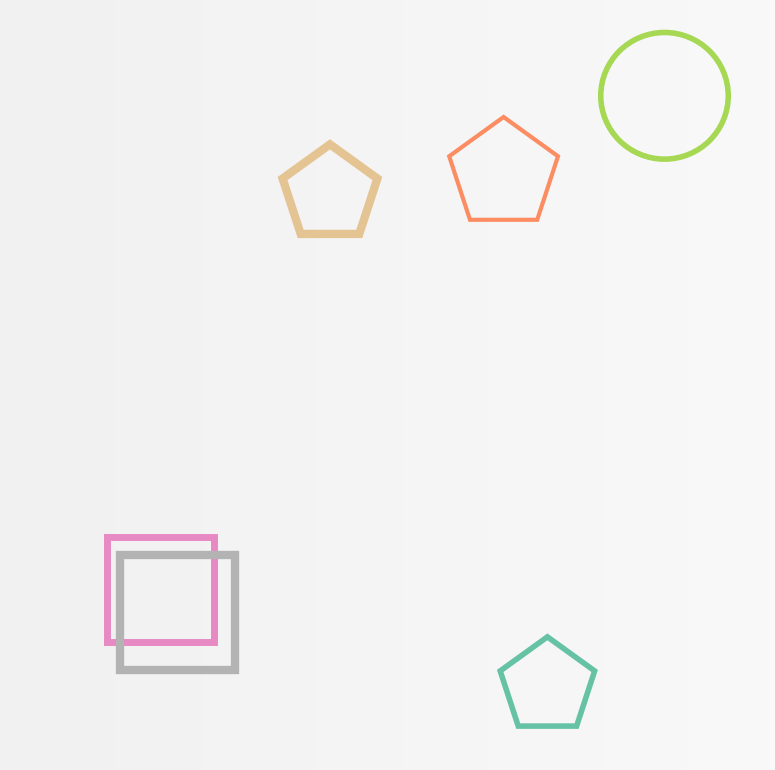[{"shape": "pentagon", "thickness": 2, "radius": 0.32, "center": [0.706, 0.109]}, {"shape": "pentagon", "thickness": 1.5, "radius": 0.37, "center": [0.65, 0.774]}, {"shape": "square", "thickness": 2.5, "radius": 0.34, "center": [0.207, 0.234]}, {"shape": "circle", "thickness": 2, "radius": 0.41, "center": [0.857, 0.876]}, {"shape": "pentagon", "thickness": 3, "radius": 0.32, "center": [0.426, 0.748]}, {"shape": "square", "thickness": 3, "radius": 0.37, "center": [0.229, 0.205]}]